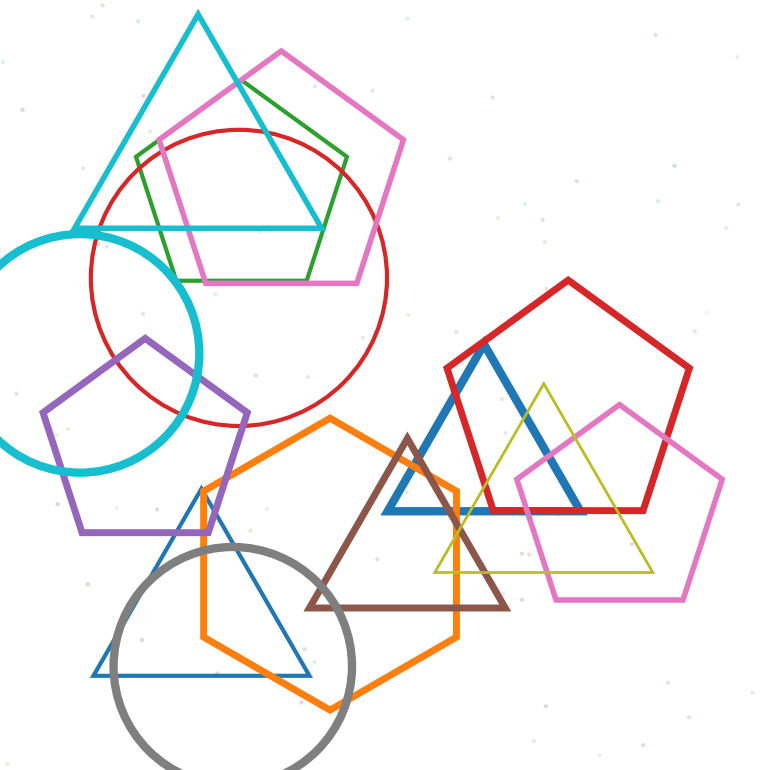[{"shape": "triangle", "thickness": 3, "radius": 0.72, "center": [0.629, 0.408]}, {"shape": "triangle", "thickness": 1.5, "radius": 0.81, "center": [0.262, 0.203]}, {"shape": "hexagon", "thickness": 2.5, "radius": 0.95, "center": [0.429, 0.267]}, {"shape": "pentagon", "thickness": 1.5, "radius": 0.72, "center": [0.314, 0.752]}, {"shape": "pentagon", "thickness": 2.5, "radius": 0.83, "center": [0.738, 0.471]}, {"shape": "circle", "thickness": 1.5, "radius": 0.96, "center": [0.31, 0.639]}, {"shape": "pentagon", "thickness": 2.5, "radius": 0.7, "center": [0.189, 0.421]}, {"shape": "triangle", "thickness": 2.5, "radius": 0.73, "center": [0.529, 0.284]}, {"shape": "pentagon", "thickness": 2, "radius": 0.83, "center": [0.365, 0.767]}, {"shape": "pentagon", "thickness": 2, "radius": 0.7, "center": [0.805, 0.334]}, {"shape": "circle", "thickness": 3, "radius": 0.77, "center": [0.302, 0.135]}, {"shape": "triangle", "thickness": 1, "radius": 0.82, "center": [0.706, 0.338]}, {"shape": "triangle", "thickness": 2, "radius": 0.93, "center": [0.257, 0.796]}, {"shape": "circle", "thickness": 3, "radius": 0.77, "center": [0.104, 0.541]}]